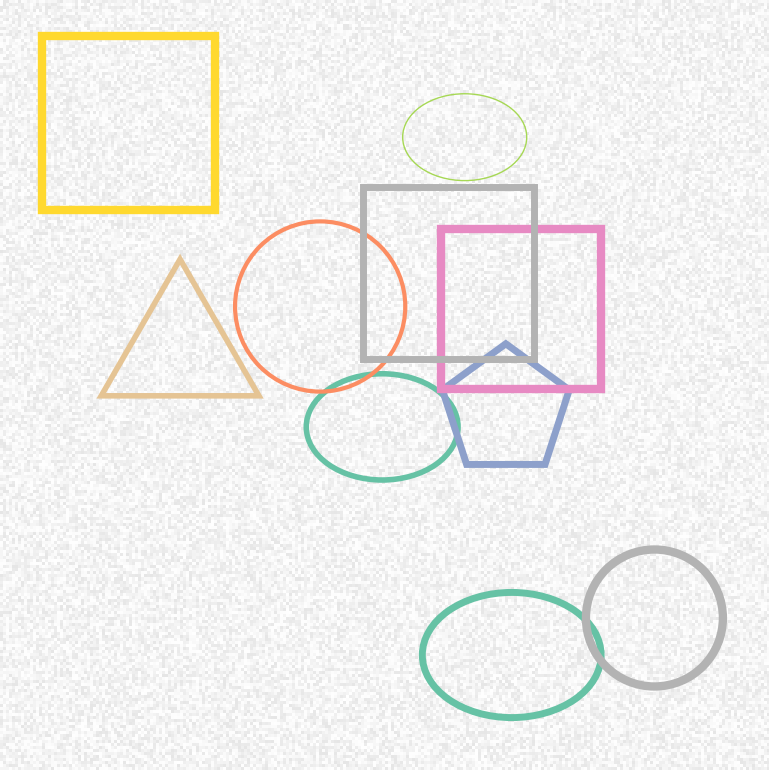[{"shape": "oval", "thickness": 2, "radius": 0.49, "center": [0.496, 0.446]}, {"shape": "oval", "thickness": 2.5, "radius": 0.58, "center": [0.665, 0.149]}, {"shape": "circle", "thickness": 1.5, "radius": 0.55, "center": [0.416, 0.602]}, {"shape": "pentagon", "thickness": 2.5, "radius": 0.43, "center": [0.657, 0.467]}, {"shape": "square", "thickness": 3, "radius": 0.52, "center": [0.676, 0.599]}, {"shape": "oval", "thickness": 0.5, "radius": 0.4, "center": [0.603, 0.822]}, {"shape": "square", "thickness": 3, "radius": 0.56, "center": [0.167, 0.841]}, {"shape": "triangle", "thickness": 2, "radius": 0.59, "center": [0.234, 0.545]}, {"shape": "square", "thickness": 2.5, "radius": 0.56, "center": [0.582, 0.645]}, {"shape": "circle", "thickness": 3, "radius": 0.44, "center": [0.85, 0.197]}]